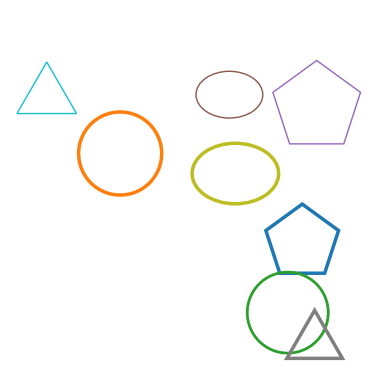[{"shape": "pentagon", "thickness": 2.5, "radius": 0.5, "center": [0.785, 0.371]}, {"shape": "circle", "thickness": 2.5, "radius": 0.54, "center": [0.312, 0.601]}, {"shape": "circle", "thickness": 2, "radius": 0.53, "center": [0.747, 0.188]}, {"shape": "pentagon", "thickness": 1, "radius": 0.6, "center": [0.823, 0.723]}, {"shape": "oval", "thickness": 1, "radius": 0.43, "center": [0.596, 0.754]}, {"shape": "triangle", "thickness": 2.5, "radius": 0.42, "center": [0.817, 0.111]}, {"shape": "oval", "thickness": 2.5, "radius": 0.56, "center": [0.611, 0.549]}, {"shape": "triangle", "thickness": 1, "radius": 0.45, "center": [0.121, 0.75]}]